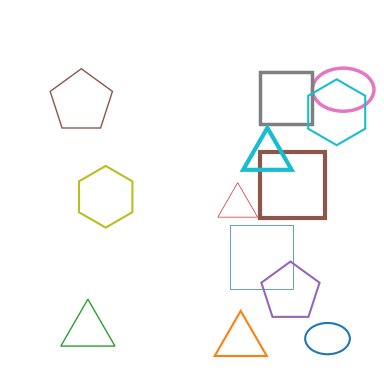[{"shape": "oval", "thickness": 1.5, "radius": 0.29, "center": [0.851, 0.12]}, {"shape": "square", "thickness": 0.5, "radius": 0.41, "center": [0.679, 0.332]}, {"shape": "triangle", "thickness": 1.5, "radius": 0.39, "center": [0.625, 0.114]}, {"shape": "triangle", "thickness": 1, "radius": 0.41, "center": [0.228, 0.142]}, {"shape": "triangle", "thickness": 0.5, "radius": 0.3, "center": [0.617, 0.466]}, {"shape": "pentagon", "thickness": 1.5, "radius": 0.4, "center": [0.754, 0.241]}, {"shape": "pentagon", "thickness": 1, "radius": 0.43, "center": [0.211, 0.736]}, {"shape": "square", "thickness": 3, "radius": 0.43, "center": [0.76, 0.52]}, {"shape": "oval", "thickness": 2.5, "radius": 0.4, "center": [0.891, 0.767]}, {"shape": "square", "thickness": 2.5, "radius": 0.34, "center": [0.743, 0.745]}, {"shape": "hexagon", "thickness": 1.5, "radius": 0.4, "center": [0.275, 0.489]}, {"shape": "triangle", "thickness": 3, "radius": 0.36, "center": [0.695, 0.595]}, {"shape": "hexagon", "thickness": 1.5, "radius": 0.43, "center": [0.875, 0.708]}]